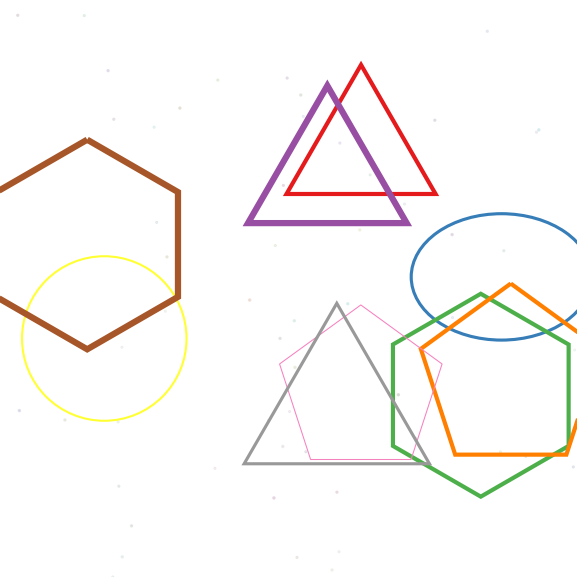[{"shape": "triangle", "thickness": 2, "radius": 0.75, "center": [0.625, 0.738]}, {"shape": "oval", "thickness": 1.5, "radius": 0.78, "center": [0.868, 0.52]}, {"shape": "hexagon", "thickness": 2, "radius": 0.88, "center": [0.833, 0.315]}, {"shape": "triangle", "thickness": 3, "radius": 0.79, "center": [0.567, 0.692]}, {"shape": "pentagon", "thickness": 2, "radius": 0.82, "center": [0.884, 0.344]}, {"shape": "circle", "thickness": 1, "radius": 0.71, "center": [0.181, 0.413]}, {"shape": "hexagon", "thickness": 3, "radius": 0.91, "center": [0.151, 0.576]}, {"shape": "pentagon", "thickness": 0.5, "radius": 0.74, "center": [0.625, 0.323]}, {"shape": "triangle", "thickness": 1.5, "radius": 0.93, "center": [0.583, 0.289]}]